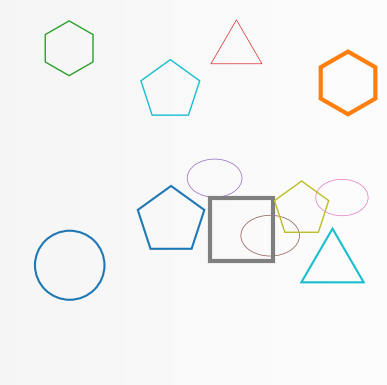[{"shape": "pentagon", "thickness": 1.5, "radius": 0.45, "center": [0.441, 0.427]}, {"shape": "circle", "thickness": 1.5, "radius": 0.45, "center": [0.18, 0.311]}, {"shape": "hexagon", "thickness": 3, "radius": 0.41, "center": [0.898, 0.785]}, {"shape": "hexagon", "thickness": 1, "radius": 0.36, "center": [0.178, 0.875]}, {"shape": "triangle", "thickness": 0.5, "radius": 0.38, "center": [0.61, 0.872]}, {"shape": "oval", "thickness": 0.5, "radius": 0.35, "center": [0.554, 0.537]}, {"shape": "oval", "thickness": 0.5, "radius": 0.38, "center": [0.697, 0.388]}, {"shape": "oval", "thickness": 0.5, "radius": 0.34, "center": [0.882, 0.487]}, {"shape": "square", "thickness": 3, "radius": 0.41, "center": [0.624, 0.405]}, {"shape": "pentagon", "thickness": 1, "radius": 0.37, "center": [0.778, 0.456]}, {"shape": "pentagon", "thickness": 1, "radius": 0.4, "center": [0.44, 0.765]}, {"shape": "triangle", "thickness": 1.5, "radius": 0.46, "center": [0.858, 0.313]}]